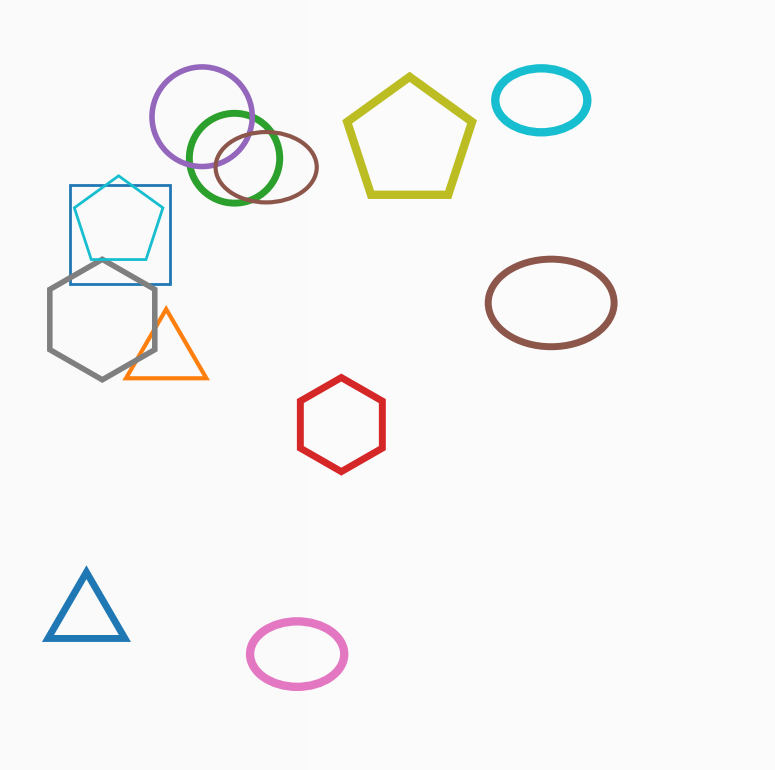[{"shape": "triangle", "thickness": 2.5, "radius": 0.29, "center": [0.112, 0.199]}, {"shape": "square", "thickness": 1, "radius": 0.32, "center": [0.155, 0.695]}, {"shape": "triangle", "thickness": 1.5, "radius": 0.3, "center": [0.214, 0.539]}, {"shape": "circle", "thickness": 2.5, "radius": 0.29, "center": [0.303, 0.795]}, {"shape": "hexagon", "thickness": 2.5, "radius": 0.31, "center": [0.44, 0.449]}, {"shape": "circle", "thickness": 2, "radius": 0.32, "center": [0.261, 0.848]}, {"shape": "oval", "thickness": 1.5, "radius": 0.33, "center": [0.343, 0.783]}, {"shape": "oval", "thickness": 2.5, "radius": 0.41, "center": [0.711, 0.607]}, {"shape": "oval", "thickness": 3, "radius": 0.3, "center": [0.383, 0.151]}, {"shape": "hexagon", "thickness": 2, "radius": 0.39, "center": [0.132, 0.585]}, {"shape": "pentagon", "thickness": 3, "radius": 0.42, "center": [0.529, 0.816]}, {"shape": "pentagon", "thickness": 1, "radius": 0.3, "center": [0.153, 0.712]}, {"shape": "oval", "thickness": 3, "radius": 0.3, "center": [0.698, 0.87]}]